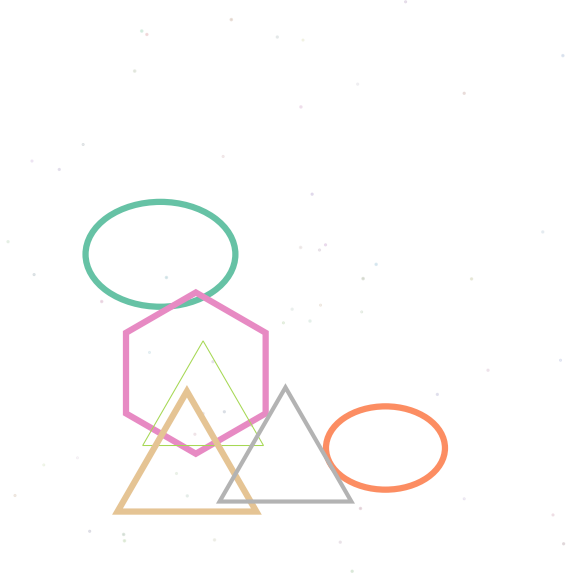[{"shape": "oval", "thickness": 3, "radius": 0.65, "center": [0.278, 0.559]}, {"shape": "oval", "thickness": 3, "radius": 0.52, "center": [0.667, 0.223]}, {"shape": "hexagon", "thickness": 3, "radius": 0.7, "center": [0.339, 0.353]}, {"shape": "triangle", "thickness": 0.5, "radius": 0.6, "center": [0.352, 0.288]}, {"shape": "triangle", "thickness": 3, "radius": 0.69, "center": [0.324, 0.183]}, {"shape": "triangle", "thickness": 2, "radius": 0.66, "center": [0.494, 0.197]}]